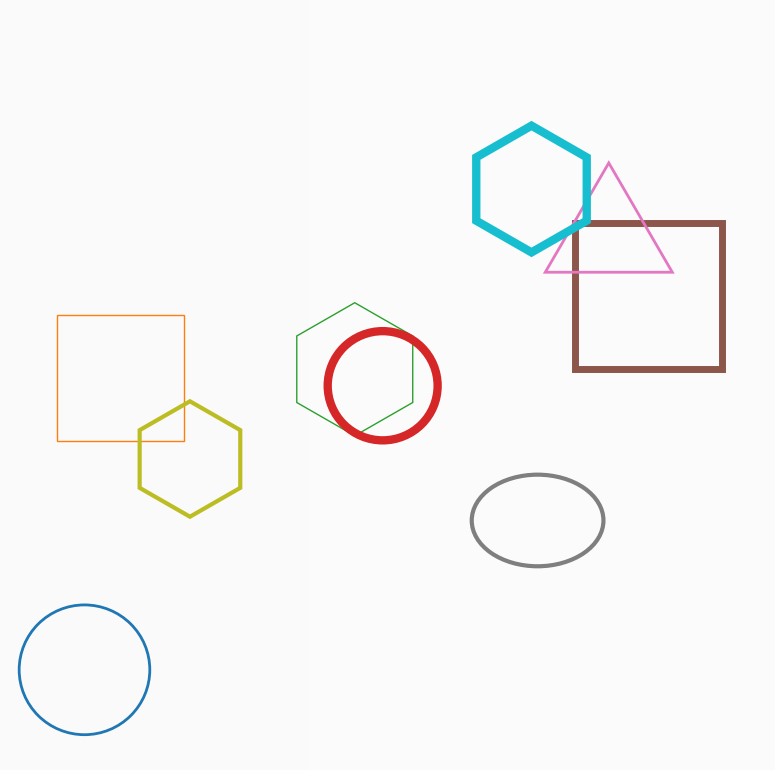[{"shape": "circle", "thickness": 1, "radius": 0.42, "center": [0.109, 0.13]}, {"shape": "square", "thickness": 0.5, "radius": 0.41, "center": [0.155, 0.509]}, {"shape": "hexagon", "thickness": 0.5, "radius": 0.43, "center": [0.458, 0.52]}, {"shape": "circle", "thickness": 3, "radius": 0.35, "center": [0.494, 0.499]}, {"shape": "square", "thickness": 2.5, "radius": 0.48, "center": [0.837, 0.615]}, {"shape": "triangle", "thickness": 1, "radius": 0.47, "center": [0.786, 0.694]}, {"shape": "oval", "thickness": 1.5, "radius": 0.42, "center": [0.694, 0.324]}, {"shape": "hexagon", "thickness": 1.5, "radius": 0.37, "center": [0.245, 0.404]}, {"shape": "hexagon", "thickness": 3, "radius": 0.41, "center": [0.686, 0.755]}]